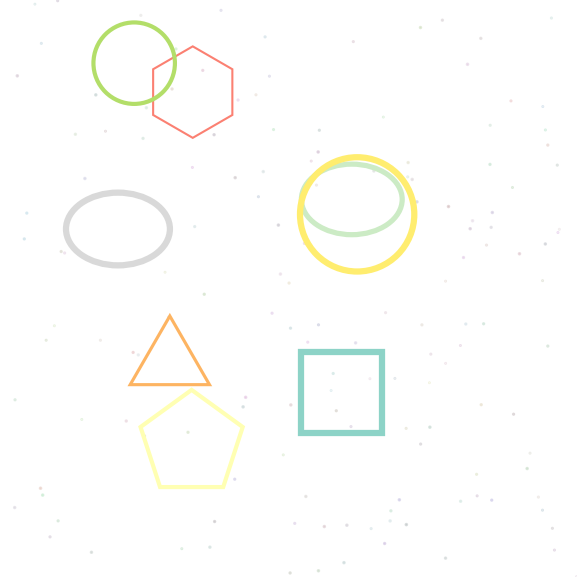[{"shape": "square", "thickness": 3, "radius": 0.35, "center": [0.592, 0.319]}, {"shape": "pentagon", "thickness": 2, "radius": 0.47, "center": [0.332, 0.231]}, {"shape": "hexagon", "thickness": 1, "radius": 0.4, "center": [0.334, 0.84]}, {"shape": "triangle", "thickness": 1.5, "radius": 0.4, "center": [0.294, 0.373]}, {"shape": "circle", "thickness": 2, "radius": 0.35, "center": [0.232, 0.89]}, {"shape": "oval", "thickness": 3, "radius": 0.45, "center": [0.204, 0.603]}, {"shape": "oval", "thickness": 2.5, "radius": 0.44, "center": [0.609, 0.654]}, {"shape": "circle", "thickness": 3, "radius": 0.49, "center": [0.618, 0.628]}]